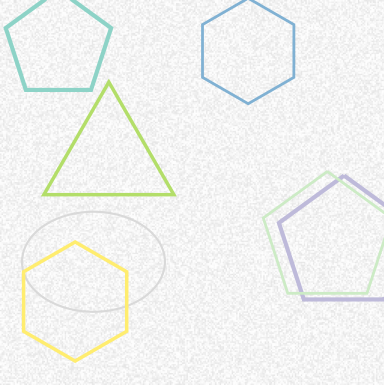[{"shape": "pentagon", "thickness": 3, "radius": 0.72, "center": [0.152, 0.883]}, {"shape": "pentagon", "thickness": 3, "radius": 0.89, "center": [0.894, 0.366]}, {"shape": "hexagon", "thickness": 2, "radius": 0.69, "center": [0.645, 0.868]}, {"shape": "triangle", "thickness": 2.5, "radius": 0.97, "center": [0.283, 0.592]}, {"shape": "oval", "thickness": 1.5, "radius": 0.93, "center": [0.243, 0.32]}, {"shape": "pentagon", "thickness": 2, "radius": 0.87, "center": [0.85, 0.38]}, {"shape": "hexagon", "thickness": 2.5, "radius": 0.77, "center": [0.195, 0.217]}]